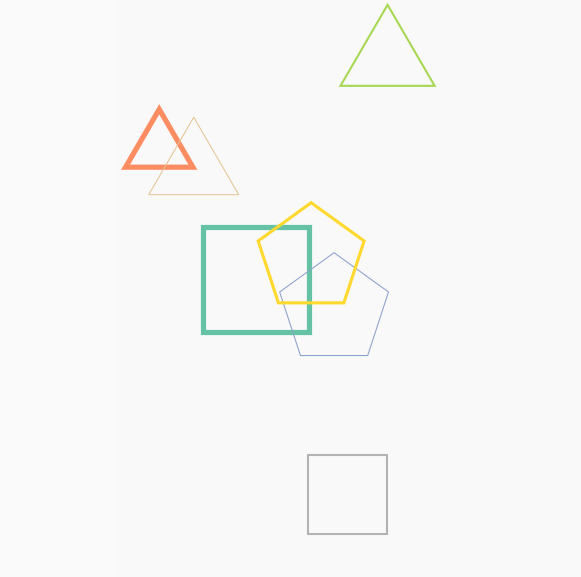[{"shape": "square", "thickness": 2.5, "radius": 0.46, "center": [0.441, 0.515]}, {"shape": "triangle", "thickness": 2.5, "radius": 0.33, "center": [0.274, 0.743]}, {"shape": "pentagon", "thickness": 0.5, "radius": 0.49, "center": [0.575, 0.463]}, {"shape": "triangle", "thickness": 1, "radius": 0.47, "center": [0.667, 0.897]}, {"shape": "pentagon", "thickness": 1.5, "radius": 0.48, "center": [0.535, 0.552]}, {"shape": "triangle", "thickness": 0.5, "radius": 0.45, "center": [0.333, 0.707]}, {"shape": "square", "thickness": 1, "radius": 0.34, "center": [0.597, 0.143]}]